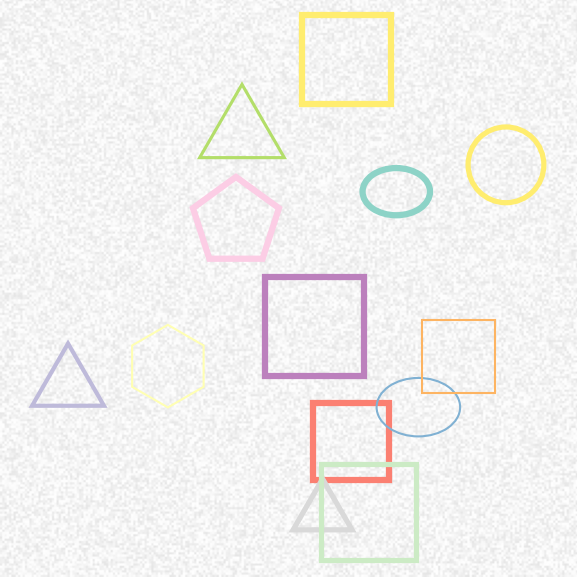[{"shape": "oval", "thickness": 3, "radius": 0.29, "center": [0.686, 0.667]}, {"shape": "hexagon", "thickness": 1, "radius": 0.36, "center": [0.291, 0.365]}, {"shape": "triangle", "thickness": 2, "radius": 0.36, "center": [0.118, 0.332]}, {"shape": "square", "thickness": 3, "radius": 0.33, "center": [0.608, 0.234]}, {"shape": "oval", "thickness": 1, "radius": 0.36, "center": [0.724, 0.294]}, {"shape": "square", "thickness": 1, "radius": 0.32, "center": [0.794, 0.381]}, {"shape": "triangle", "thickness": 1.5, "radius": 0.42, "center": [0.419, 0.768]}, {"shape": "pentagon", "thickness": 3, "radius": 0.39, "center": [0.409, 0.614]}, {"shape": "triangle", "thickness": 2.5, "radius": 0.29, "center": [0.559, 0.111]}, {"shape": "square", "thickness": 3, "radius": 0.43, "center": [0.544, 0.434]}, {"shape": "square", "thickness": 2.5, "radius": 0.41, "center": [0.638, 0.113]}, {"shape": "square", "thickness": 3, "radius": 0.38, "center": [0.6, 0.897]}, {"shape": "circle", "thickness": 2.5, "radius": 0.33, "center": [0.876, 0.714]}]